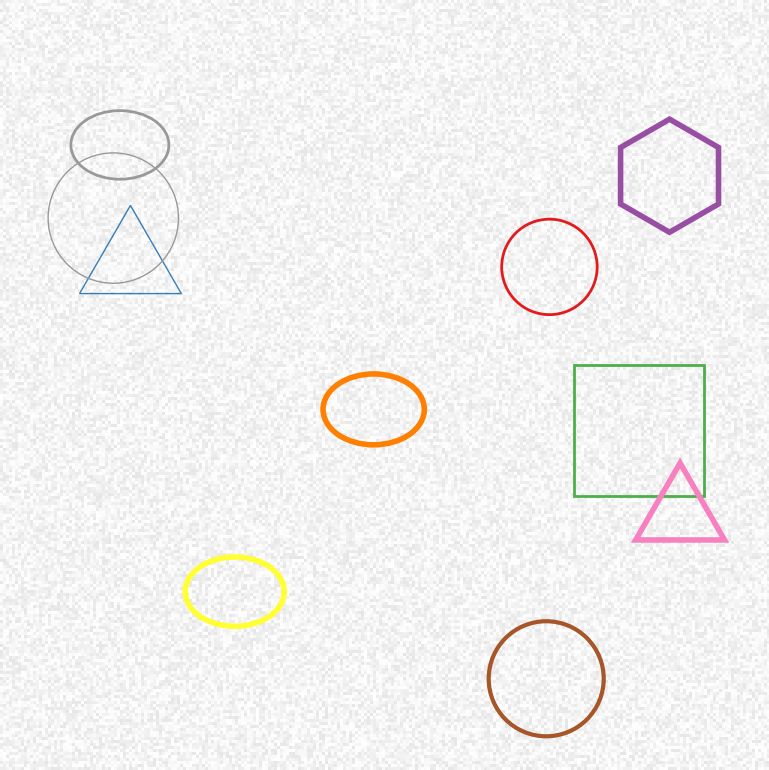[{"shape": "circle", "thickness": 1, "radius": 0.31, "center": [0.714, 0.653]}, {"shape": "triangle", "thickness": 0.5, "radius": 0.38, "center": [0.169, 0.657]}, {"shape": "square", "thickness": 1, "radius": 0.42, "center": [0.83, 0.441]}, {"shape": "hexagon", "thickness": 2, "radius": 0.37, "center": [0.87, 0.772]}, {"shape": "oval", "thickness": 2, "radius": 0.33, "center": [0.485, 0.468]}, {"shape": "oval", "thickness": 2, "radius": 0.32, "center": [0.305, 0.232]}, {"shape": "circle", "thickness": 1.5, "radius": 0.37, "center": [0.709, 0.118]}, {"shape": "triangle", "thickness": 2, "radius": 0.33, "center": [0.883, 0.332]}, {"shape": "circle", "thickness": 0.5, "radius": 0.42, "center": [0.147, 0.717]}, {"shape": "oval", "thickness": 1, "radius": 0.32, "center": [0.156, 0.812]}]